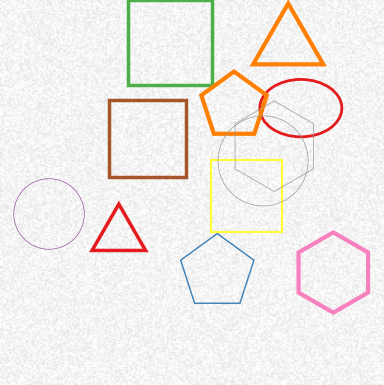[{"shape": "oval", "thickness": 2, "radius": 0.53, "center": [0.781, 0.719]}, {"shape": "triangle", "thickness": 2.5, "radius": 0.4, "center": [0.309, 0.39]}, {"shape": "pentagon", "thickness": 1, "radius": 0.5, "center": [0.564, 0.293]}, {"shape": "square", "thickness": 2.5, "radius": 0.55, "center": [0.442, 0.89]}, {"shape": "circle", "thickness": 0.5, "radius": 0.46, "center": [0.127, 0.444]}, {"shape": "triangle", "thickness": 3, "radius": 0.53, "center": [0.749, 0.886]}, {"shape": "pentagon", "thickness": 3, "radius": 0.45, "center": [0.608, 0.725]}, {"shape": "square", "thickness": 1.5, "radius": 0.47, "center": [0.64, 0.49]}, {"shape": "square", "thickness": 2.5, "radius": 0.5, "center": [0.383, 0.64]}, {"shape": "hexagon", "thickness": 3, "radius": 0.52, "center": [0.866, 0.292]}, {"shape": "circle", "thickness": 0.5, "radius": 0.59, "center": [0.683, 0.582]}, {"shape": "hexagon", "thickness": 0.5, "radius": 0.59, "center": [0.712, 0.62]}]